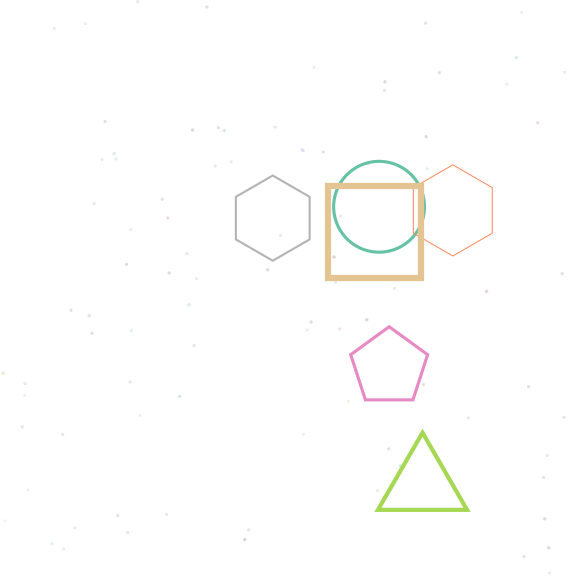[{"shape": "circle", "thickness": 1.5, "radius": 0.39, "center": [0.656, 0.641]}, {"shape": "hexagon", "thickness": 0.5, "radius": 0.39, "center": [0.784, 0.635]}, {"shape": "pentagon", "thickness": 1.5, "radius": 0.35, "center": [0.674, 0.363]}, {"shape": "triangle", "thickness": 2, "radius": 0.45, "center": [0.732, 0.161]}, {"shape": "square", "thickness": 3, "radius": 0.4, "center": [0.648, 0.598]}, {"shape": "hexagon", "thickness": 1, "radius": 0.37, "center": [0.472, 0.621]}]